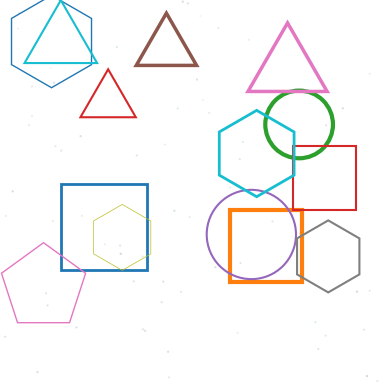[{"shape": "square", "thickness": 2, "radius": 0.56, "center": [0.269, 0.411]}, {"shape": "hexagon", "thickness": 1, "radius": 0.6, "center": [0.134, 0.892]}, {"shape": "square", "thickness": 3, "radius": 0.47, "center": [0.692, 0.361]}, {"shape": "circle", "thickness": 3, "radius": 0.44, "center": [0.777, 0.677]}, {"shape": "triangle", "thickness": 1.5, "radius": 0.42, "center": [0.281, 0.737]}, {"shape": "square", "thickness": 1.5, "radius": 0.41, "center": [0.843, 0.537]}, {"shape": "circle", "thickness": 1.5, "radius": 0.58, "center": [0.653, 0.391]}, {"shape": "triangle", "thickness": 2.5, "radius": 0.45, "center": [0.432, 0.875]}, {"shape": "triangle", "thickness": 2.5, "radius": 0.59, "center": [0.747, 0.822]}, {"shape": "pentagon", "thickness": 1, "radius": 0.57, "center": [0.113, 0.255]}, {"shape": "hexagon", "thickness": 1.5, "radius": 0.47, "center": [0.853, 0.334]}, {"shape": "hexagon", "thickness": 0.5, "radius": 0.43, "center": [0.317, 0.383]}, {"shape": "triangle", "thickness": 1.5, "radius": 0.54, "center": [0.158, 0.891]}, {"shape": "hexagon", "thickness": 2, "radius": 0.56, "center": [0.667, 0.601]}]